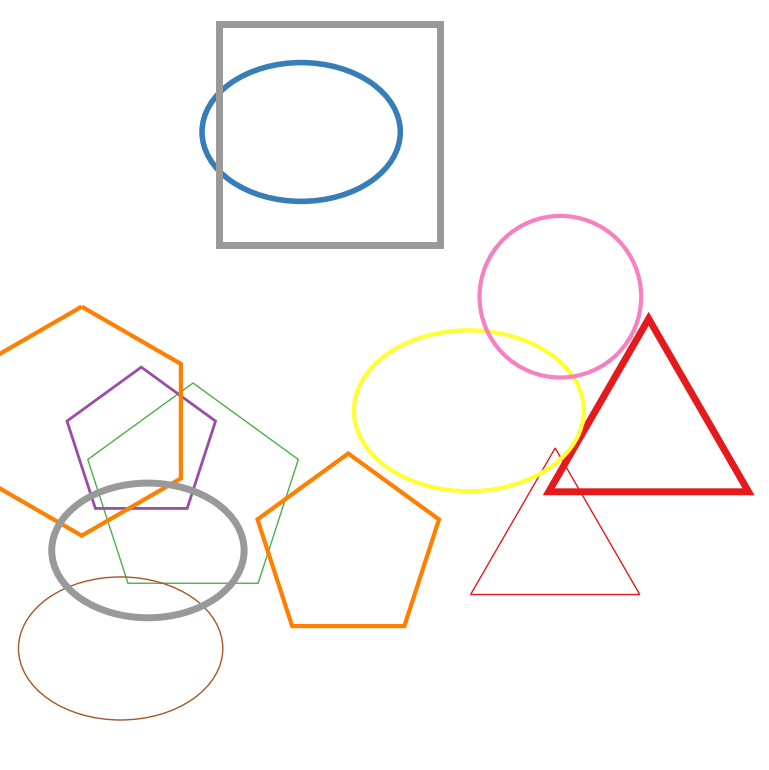[{"shape": "triangle", "thickness": 0.5, "radius": 0.63, "center": [0.721, 0.291]}, {"shape": "triangle", "thickness": 2.5, "radius": 0.75, "center": [0.842, 0.436]}, {"shape": "oval", "thickness": 2, "radius": 0.64, "center": [0.391, 0.829]}, {"shape": "pentagon", "thickness": 0.5, "radius": 0.72, "center": [0.251, 0.359]}, {"shape": "pentagon", "thickness": 1, "radius": 0.51, "center": [0.183, 0.422]}, {"shape": "pentagon", "thickness": 1.5, "radius": 0.62, "center": [0.452, 0.287]}, {"shape": "hexagon", "thickness": 1.5, "radius": 0.74, "center": [0.106, 0.453]}, {"shape": "oval", "thickness": 1.5, "radius": 0.75, "center": [0.609, 0.467]}, {"shape": "oval", "thickness": 0.5, "radius": 0.66, "center": [0.157, 0.158]}, {"shape": "circle", "thickness": 1.5, "radius": 0.52, "center": [0.728, 0.615]}, {"shape": "oval", "thickness": 2.5, "radius": 0.62, "center": [0.192, 0.285]}, {"shape": "square", "thickness": 2.5, "radius": 0.72, "center": [0.428, 0.825]}]